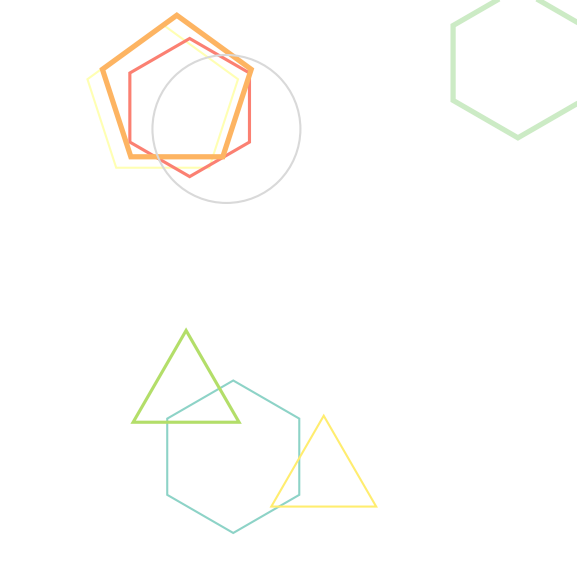[{"shape": "hexagon", "thickness": 1, "radius": 0.66, "center": [0.404, 0.208]}, {"shape": "pentagon", "thickness": 1, "radius": 0.69, "center": [0.282, 0.82]}, {"shape": "hexagon", "thickness": 1.5, "radius": 0.6, "center": [0.328, 0.813]}, {"shape": "pentagon", "thickness": 2.5, "radius": 0.68, "center": [0.306, 0.837]}, {"shape": "triangle", "thickness": 1.5, "radius": 0.53, "center": [0.322, 0.321]}, {"shape": "circle", "thickness": 1, "radius": 0.64, "center": [0.392, 0.776]}, {"shape": "hexagon", "thickness": 2.5, "radius": 0.65, "center": [0.897, 0.89]}, {"shape": "triangle", "thickness": 1, "radius": 0.52, "center": [0.561, 0.174]}]